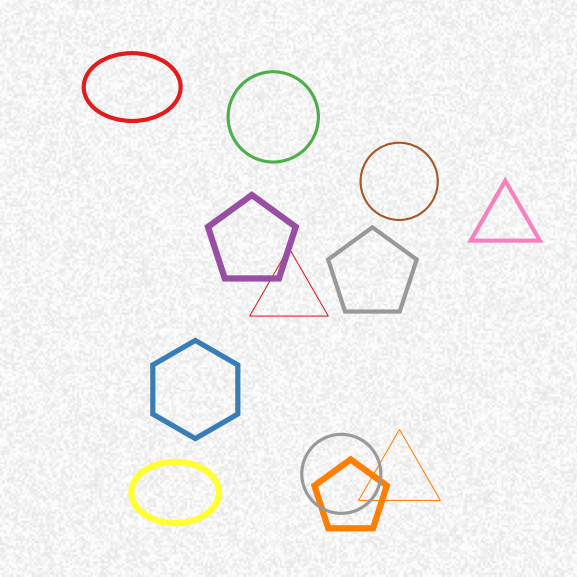[{"shape": "triangle", "thickness": 0.5, "radius": 0.39, "center": [0.5, 0.491]}, {"shape": "oval", "thickness": 2, "radius": 0.42, "center": [0.229, 0.848]}, {"shape": "hexagon", "thickness": 2.5, "radius": 0.42, "center": [0.338, 0.325]}, {"shape": "circle", "thickness": 1.5, "radius": 0.39, "center": [0.473, 0.797]}, {"shape": "pentagon", "thickness": 3, "radius": 0.4, "center": [0.436, 0.582]}, {"shape": "triangle", "thickness": 0.5, "radius": 0.41, "center": [0.692, 0.174]}, {"shape": "pentagon", "thickness": 3, "radius": 0.33, "center": [0.607, 0.138]}, {"shape": "oval", "thickness": 3, "radius": 0.38, "center": [0.303, 0.146]}, {"shape": "circle", "thickness": 1, "radius": 0.33, "center": [0.691, 0.685]}, {"shape": "triangle", "thickness": 2, "radius": 0.35, "center": [0.875, 0.617]}, {"shape": "pentagon", "thickness": 2, "radius": 0.4, "center": [0.645, 0.525]}, {"shape": "circle", "thickness": 1.5, "radius": 0.34, "center": [0.591, 0.179]}]